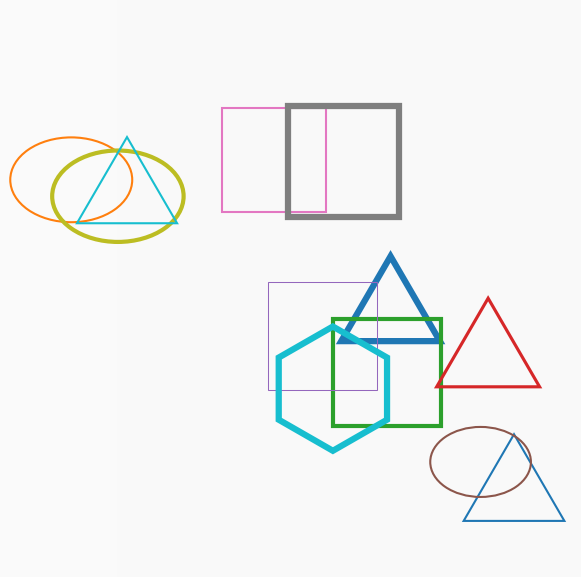[{"shape": "triangle", "thickness": 1, "radius": 0.5, "center": [0.884, 0.147]}, {"shape": "triangle", "thickness": 3, "radius": 0.49, "center": [0.672, 0.457]}, {"shape": "oval", "thickness": 1, "radius": 0.52, "center": [0.123, 0.688]}, {"shape": "square", "thickness": 2, "radius": 0.46, "center": [0.666, 0.354]}, {"shape": "triangle", "thickness": 1.5, "radius": 0.51, "center": [0.84, 0.38]}, {"shape": "square", "thickness": 0.5, "radius": 0.47, "center": [0.554, 0.418]}, {"shape": "oval", "thickness": 1, "radius": 0.43, "center": [0.827, 0.199]}, {"shape": "square", "thickness": 1, "radius": 0.45, "center": [0.471, 0.722]}, {"shape": "square", "thickness": 3, "radius": 0.48, "center": [0.591, 0.719]}, {"shape": "oval", "thickness": 2, "radius": 0.57, "center": [0.203, 0.659]}, {"shape": "triangle", "thickness": 1, "radius": 0.5, "center": [0.218, 0.662]}, {"shape": "hexagon", "thickness": 3, "radius": 0.54, "center": [0.573, 0.326]}]